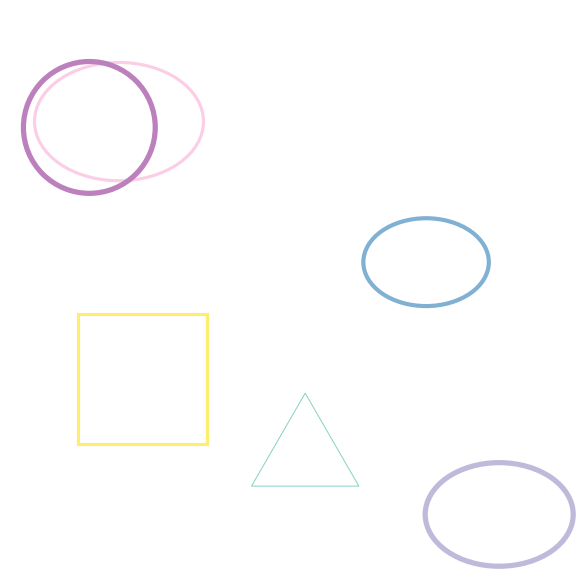[{"shape": "triangle", "thickness": 0.5, "radius": 0.54, "center": [0.528, 0.211]}, {"shape": "oval", "thickness": 2.5, "radius": 0.64, "center": [0.864, 0.108]}, {"shape": "oval", "thickness": 2, "radius": 0.54, "center": [0.738, 0.545]}, {"shape": "oval", "thickness": 1.5, "radius": 0.73, "center": [0.206, 0.789]}, {"shape": "circle", "thickness": 2.5, "radius": 0.57, "center": [0.155, 0.778]}, {"shape": "square", "thickness": 1.5, "radius": 0.56, "center": [0.247, 0.343]}]